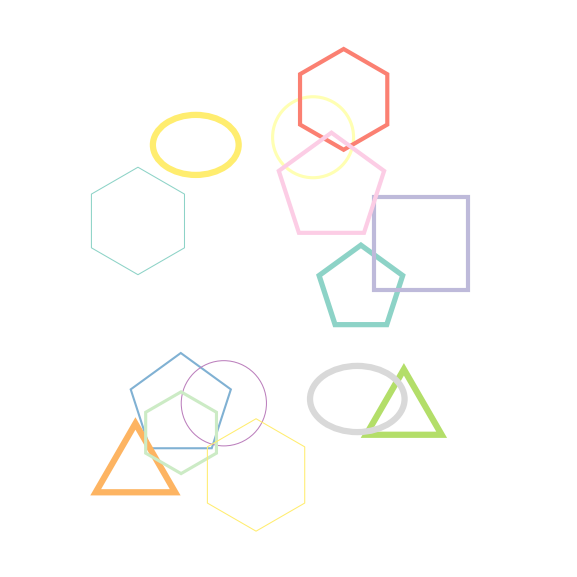[{"shape": "pentagon", "thickness": 2.5, "radius": 0.38, "center": [0.625, 0.499]}, {"shape": "hexagon", "thickness": 0.5, "radius": 0.47, "center": [0.239, 0.617]}, {"shape": "circle", "thickness": 1.5, "radius": 0.35, "center": [0.542, 0.761]}, {"shape": "square", "thickness": 2, "radius": 0.4, "center": [0.729, 0.577]}, {"shape": "hexagon", "thickness": 2, "radius": 0.44, "center": [0.595, 0.827]}, {"shape": "pentagon", "thickness": 1, "radius": 0.46, "center": [0.313, 0.297]}, {"shape": "triangle", "thickness": 3, "radius": 0.4, "center": [0.235, 0.186]}, {"shape": "triangle", "thickness": 3, "radius": 0.38, "center": [0.699, 0.284]}, {"shape": "pentagon", "thickness": 2, "radius": 0.48, "center": [0.574, 0.674]}, {"shape": "oval", "thickness": 3, "radius": 0.41, "center": [0.619, 0.308]}, {"shape": "circle", "thickness": 0.5, "radius": 0.37, "center": [0.388, 0.301]}, {"shape": "hexagon", "thickness": 1.5, "radius": 0.35, "center": [0.314, 0.25]}, {"shape": "oval", "thickness": 3, "radius": 0.37, "center": [0.339, 0.748]}, {"shape": "hexagon", "thickness": 0.5, "radius": 0.49, "center": [0.443, 0.177]}]